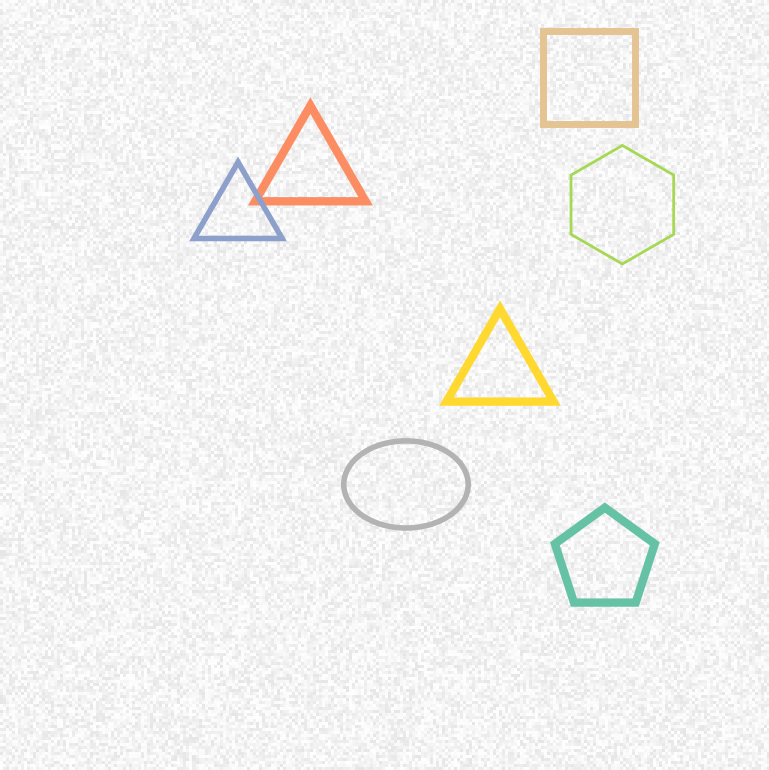[{"shape": "pentagon", "thickness": 3, "radius": 0.34, "center": [0.786, 0.273]}, {"shape": "triangle", "thickness": 3, "radius": 0.41, "center": [0.403, 0.78]}, {"shape": "triangle", "thickness": 2, "radius": 0.33, "center": [0.309, 0.723]}, {"shape": "hexagon", "thickness": 1, "radius": 0.38, "center": [0.808, 0.734]}, {"shape": "triangle", "thickness": 3, "radius": 0.4, "center": [0.649, 0.519]}, {"shape": "square", "thickness": 2.5, "radius": 0.3, "center": [0.765, 0.9]}, {"shape": "oval", "thickness": 2, "radius": 0.4, "center": [0.527, 0.371]}]